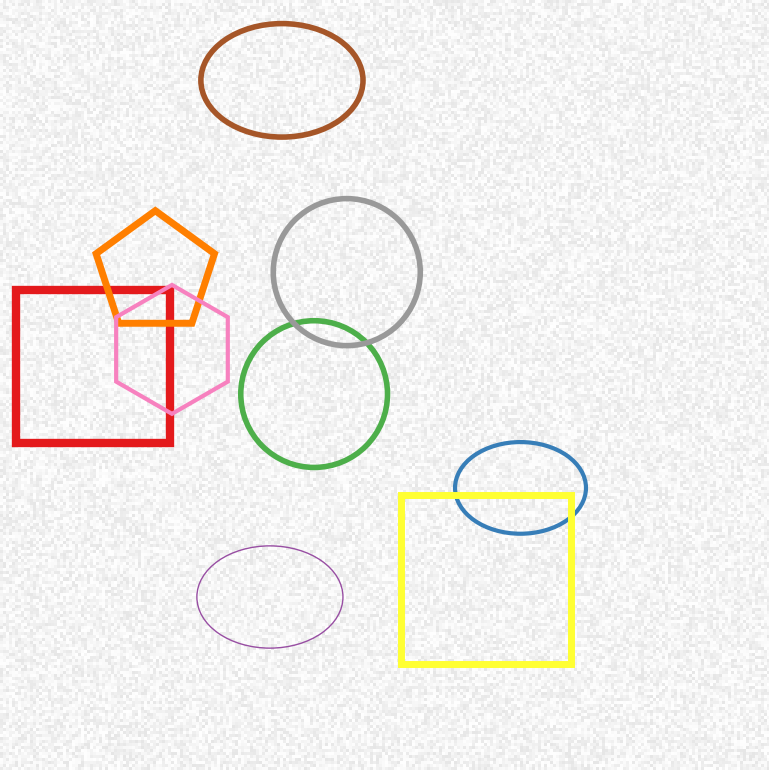[{"shape": "square", "thickness": 3, "radius": 0.5, "center": [0.121, 0.524]}, {"shape": "oval", "thickness": 1.5, "radius": 0.43, "center": [0.676, 0.366]}, {"shape": "circle", "thickness": 2, "radius": 0.48, "center": [0.408, 0.488]}, {"shape": "oval", "thickness": 0.5, "radius": 0.47, "center": [0.351, 0.225]}, {"shape": "pentagon", "thickness": 2.5, "radius": 0.4, "center": [0.202, 0.646]}, {"shape": "square", "thickness": 2.5, "radius": 0.55, "center": [0.631, 0.248]}, {"shape": "oval", "thickness": 2, "radius": 0.53, "center": [0.366, 0.896]}, {"shape": "hexagon", "thickness": 1.5, "radius": 0.42, "center": [0.223, 0.546]}, {"shape": "circle", "thickness": 2, "radius": 0.48, "center": [0.45, 0.647]}]